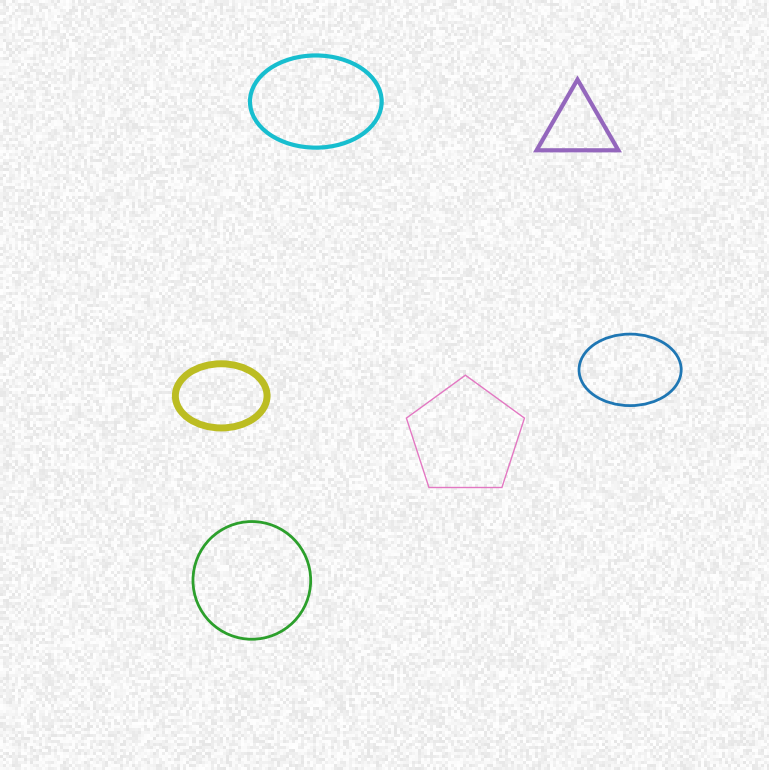[{"shape": "oval", "thickness": 1, "radius": 0.33, "center": [0.818, 0.52]}, {"shape": "circle", "thickness": 1, "radius": 0.38, "center": [0.327, 0.246]}, {"shape": "triangle", "thickness": 1.5, "radius": 0.31, "center": [0.75, 0.835]}, {"shape": "pentagon", "thickness": 0.5, "radius": 0.4, "center": [0.604, 0.432]}, {"shape": "oval", "thickness": 2.5, "radius": 0.3, "center": [0.287, 0.486]}, {"shape": "oval", "thickness": 1.5, "radius": 0.43, "center": [0.41, 0.868]}]